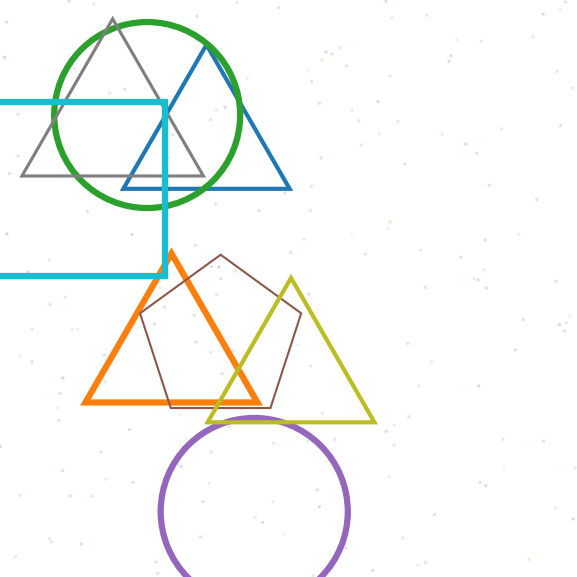[{"shape": "triangle", "thickness": 2, "radius": 0.83, "center": [0.358, 0.755]}, {"shape": "triangle", "thickness": 3, "radius": 0.86, "center": [0.297, 0.388]}, {"shape": "circle", "thickness": 3, "radius": 0.81, "center": [0.255, 0.8]}, {"shape": "circle", "thickness": 3, "radius": 0.81, "center": [0.44, 0.113]}, {"shape": "pentagon", "thickness": 1, "radius": 0.73, "center": [0.382, 0.411]}, {"shape": "triangle", "thickness": 1.5, "radius": 0.91, "center": [0.195, 0.785]}, {"shape": "triangle", "thickness": 2, "radius": 0.83, "center": [0.504, 0.351]}, {"shape": "square", "thickness": 3, "radius": 0.75, "center": [0.135, 0.671]}]